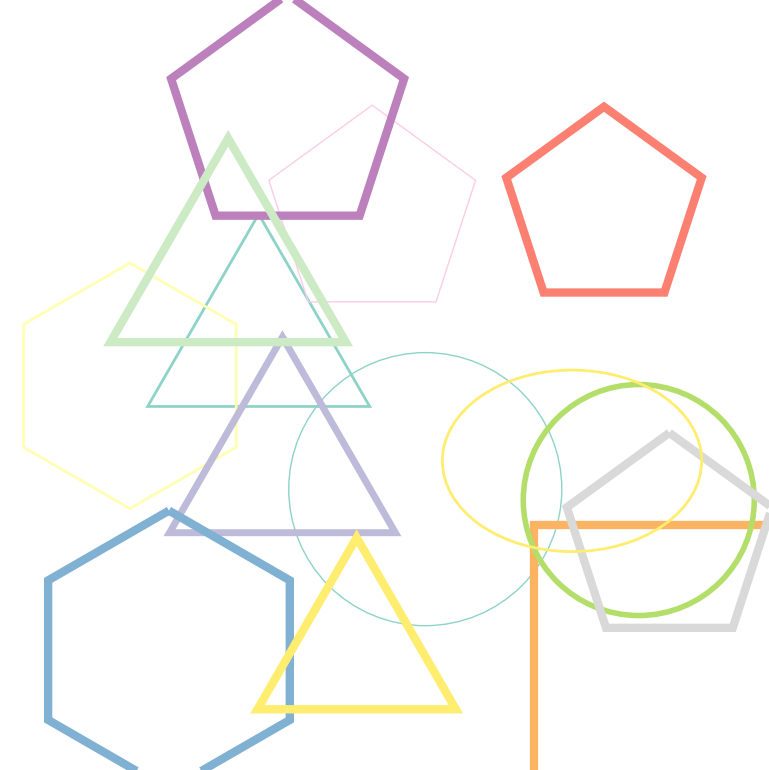[{"shape": "triangle", "thickness": 1, "radius": 0.83, "center": [0.336, 0.555]}, {"shape": "circle", "thickness": 0.5, "radius": 0.89, "center": [0.552, 0.365]}, {"shape": "hexagon", "thickness": 1, "radius": 0.8, "center": [0.169, 0.499]}, {"shape": "triangle", "thickness": 2.5, "radius": 0.85, "center": [0.367, 0.393]}, {"shape": "pentagon", "thickness": 3, "radius": 0.67, "center": [0.784, 0.728]}, {"shape": "hexagon", "thickness": 3, "radius": 0.91, "center": [0.219, 0.156]}, {"shape": "square", "thickness": 3, "radius": 0.9, "center": [0.873, 0.138]}, {"shape": "circle", "thickness": 2, "radius": 0.75, "center": [0.83, 0.351]}, {"shape": "pentagon", "thickness": 0.5, "radius": 0.71, "center": [0.483, 0.722]}, {"shape": "pentagon", "thickness": 3, "radius": 0.7, "center": [0.869, 0.298]}, {"shape": "pentagon", "thickness": 3, "radius": 0.8, "center": [0.374, 0.849]}, {"shape": "triangle", "thickness": 3, "radius": 0.88, "center": [0.296, 0.644]}, {"shape": "triangle", "thickness": 3, "radius": 0.74, "center": [0.463, 0.153]}, {"shape": "oval", "thickness": 1, "radius": 0.84, "center": [0.743, 0.402]}]